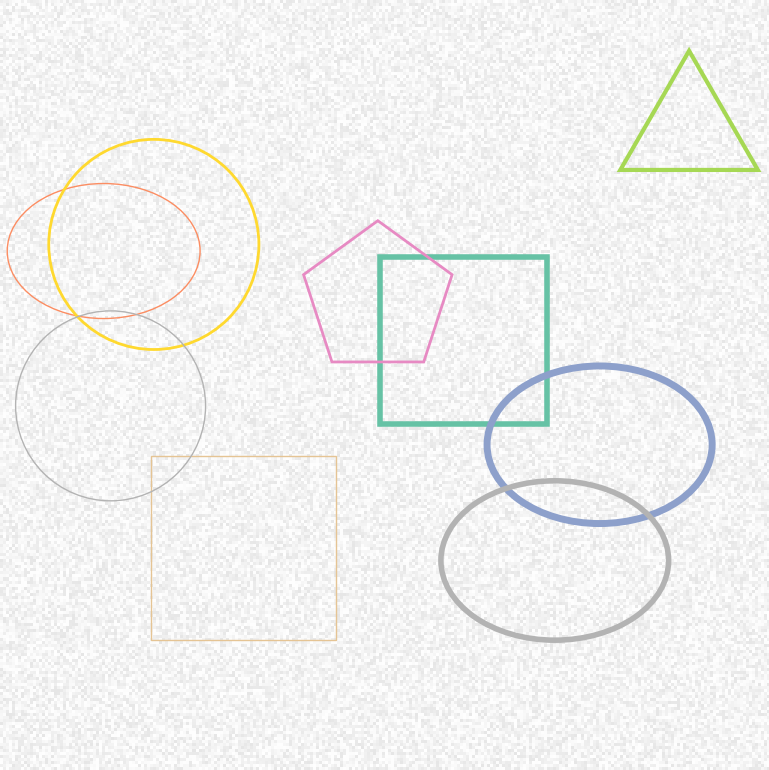[{"shape": "square", "thickness": 2, "radius": 0.54, "center": [0.601, 0.558]}, {"shape": "oval", "thickness": 0.5, "radius": 0.63, "center": [0.135, 0.674]}, {"shape": "oval", "thickness": 2.5, "radius": 0.73, "center": [0.779, 0.422]}, {"shape": "pentagon", "thickness": 1, "radius": 0.51, "center": [0.491, 0.612]}, {"shape": "triangle", "thickness": 1.5, "radius": 0.52, "center": [0.895, 0.831]}, {"shape": "circle", "thickness": 1, "radius": 0.68, "center": [0.2, 0.683]}, {"shape": "square", "thickness": 0.5, "radius": 0.6, "center": [0.316, 0.288]}, {"shape": "circle", "thickness": 0.5, "radius": 0.62, "center": [0.144, 0.473]}, {"shape": "oval", "thickness": 2, "radius": 0.74, "center": [0.72, 0.272]}]